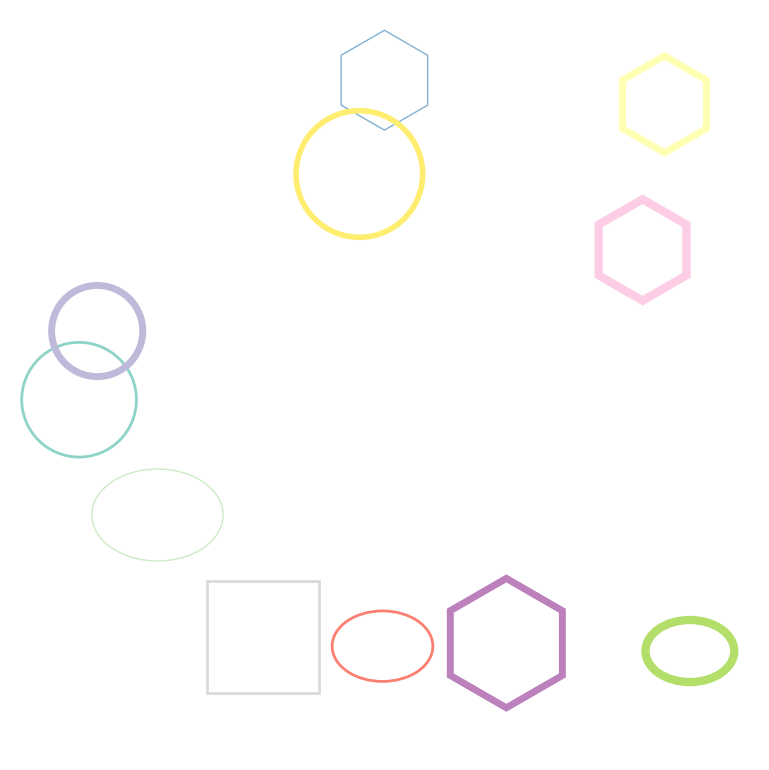[{"shape": "circle", "thickness": 1, "radius": 0.37, "center": [0.103, 0.481]}, {"shape": "hexagon", "thickness": 2.5, "radius": 0.31, "center": [0.863, 0.864]}, {"shape": "circle", "thickness": 2.5, "radius": 0.3, "center": [0.126, 0.57]}, {"shape": "oval", "thickness": 1, "radius": 0.33, "center": [0.497, 0.161]}, {"shape": "hexagon", "thickness": 0.5, "radius": 0.32, "center": [0.499, 0.896]}, {"shape": "oval", "thickness": 3, "radius": 0.29, "center": [0.896, 0.154]}, {"shape": "hexagon", "thickness": 3, "radius": 0.33, "center": [0.834, 0.675]}, {"shape": "square", "thickness": 1, "radius": 0.36, "center": [0.341, 0.173]}, {"shape": "hexagon", "thickness": 2.5, "radius": 0.42, "center": [0.658, 0.165]}, {"shape": "oval", "thickness": 0.5, "radius": 0.43, "center": [0.205, 0.331]}, {"shape": "circle", "thickness": 2, "radius": 0.41, "center": [0.467, 0.774]}]